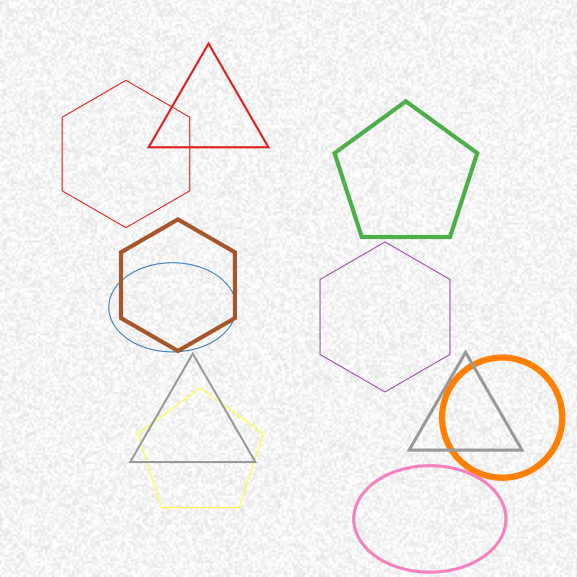[{"shape": "triangle", "thickness": 1, "radius": 0.6, "center": [0.361, 0.804]}, {"shape": "hexagon", "thickness": 0.5, "radius": 0.64, "center": [0.218, 0.732]}, {"shape": "oval", "thickness": 0.5, "radius": 0.55, "center": [0.299, 0.467]}, {"shape": "pentagon", "thickness": 2, "radius": 0.65, "center": [0.703, 0.694]}, {"shape": "hexagon", "thickness": 0.5, "radius": 0.65, "center": [0.667, 0.45]}, {"shape": "circle", "thickness": 3, "radius": 0.52, "center": [0.87, 0.276]}, {"shape": "pentagon", "thickness": 0.5, "radius": 0.57, "center": [0.347, 0.213]}, {"shape": "hexagon", "thickness": 2, "radius": 0.57, "center": [0.308, 0.505]}, {"shape": "oval", "thickness": 1.5, "radius": 0.66, "center": [0.744, 0.101]}, {"shape": "triangle", "thickness": 1, "radius": 0.63, "center": [0.334, 0.262]}, {"shape": "triangle", "thickness": 1.5, "radius": 0.56, "center": [0.806, 0.276]}]